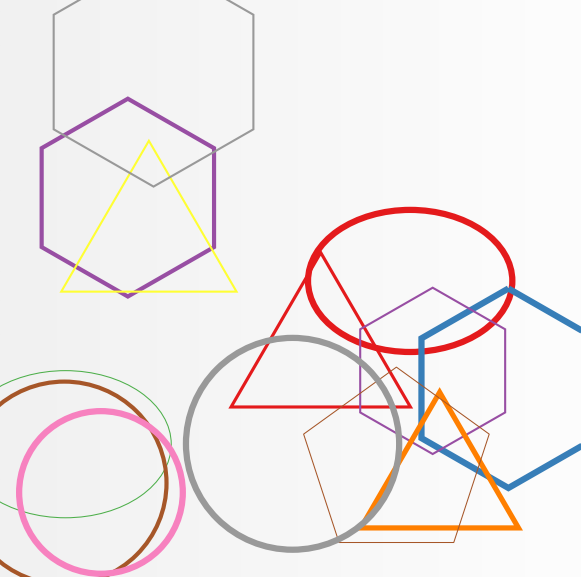[{"shape": "triangle", "thickness": 1.5, "radius": 0.89, "center": [0.552, 0.383]}, {"shape": "oval", "thickness": 3, "radius": 0.88, "center": [0.706, 0.513]}, {"shape": "hexagon", "thickness": 3, "radius": 0.86, "center": [0.875, 0.327]}, {"shape": "oval", "thickness": 0.5, "radius": 0.91, "center": [0.113, 0.23]}, {"shape": "hexagon", "thickness": 2, "radius": 0.86, "center": [0.22, 0.657]}, {"shape": "hexagon", "thickness": 1, "radius": 0.72, "center": [0.744, 0.357]}, {"shape": "triangle", "thickness": 2.5, "radius": 0.78, "center": [0.756, 0.163]}, {"shape": "triangle", "thickness": 1, "radius": 0.87, "center": [0.256, 0.581]}, {"shape": "circle", "thickness": 2, "radius": 0.88, "center": [0.111, 0.163]}, {"shape": "pentagon", "thickness": 0.5, "radius": 0.84, "center": [0.682, 0.196]}, {"shape": "circle", "thickness": 3, "radius": 0.7, "center": [0.174, 0.146]}, {"shape": "hexagon", "thickness": 1, "radius": 0.99, "center": [0.264, 0.874]}, {"shape": "circle", "thickness": 3, "radius": 0.92, "center": [0.503, 0.231]}]